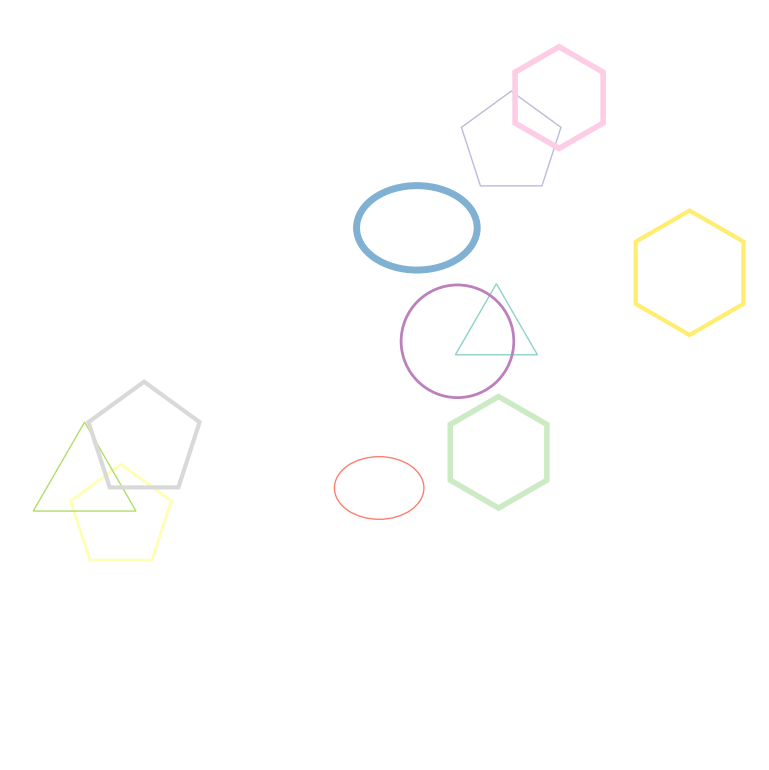[{"shape": "triangle", "thickness": 0.5, "radius": 0.31, "center": [0.645, 0.57]}, {"shape": "pentagon", "thickness": 1, "radius": 0.34, "center": [0.157, 0.328]}, {"shape": "pentagon", "thickness": 0.5, "radius": 0.34, "center": [0.664, 0.814]}, {"shape": "oval", "thickness": 0.5, "radius": 0.29, "center": [0.492, 0.366]}, {"shape": "oval", "thickness": 2.5, "radius": 0.39, "center": [0.541, 0.704]}, {"shape": "triangle", "thickness": 0.5, "radius": 0.39, "center": [0.11, 0.375]}, {"shape": "hexagon", "thickness": 2, "radius": 0.33, "center": [0.726, 0.873]}, {"shape": "pentagon", "thickness": 1.5, "radius": 0.38, "center": [0.187, 0.428]}, {"shape": "circle", "thickness": 1, "radius": 0.37, "center": [0.594, 0.557]}, {"shape": "hexagon", "thickness": 2, "radius": 0.36, "center": [0.648, 0.413]}, {"shape": "hexagon", "thickness": 1.5, "radius": 0.4, "center": [0.896, 0.646]}]